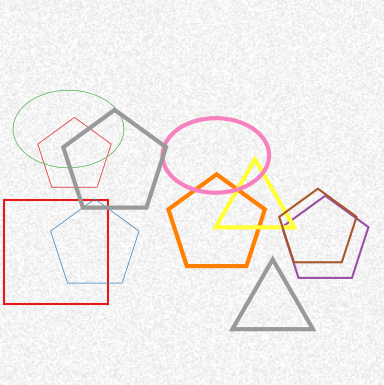[{"shape": "square", "thickness": 1.5, "radius": 0.68, "center": [0.145, 0.346]}, {"shape": "pentagon", "thickness": 0.5, "radius": 0.5, "center": [0.193, 0.595]}, {"shape": "pentagon", "thickness": 0.5, "radius": 0.6, "center": [0.246, 0.362]}, {"shape": "oval", "thickness": 0.5, "radius": 0.72, "center": [0.178, 0.665]}, {"shape": "pentagon", "thickness": 1.5, "radius": 0.59, "center": [0.845, 0.374]}, {"shape": "pentagon", "thickness": 3, "radius": 0.66, "center": [0.563, 0.415]}, {"shape": "triangle", "thickness": 3, "radius": 0.59, "center": [0.662, 0.469]}, {"shape": "pentagon", "thickness": 1.5, "radius": 0.53, "center": [0.826, 0.404]}, {"shape": "oval", "thickness": 3, "radius": 0.69, "center": [0.561, 0.596]}, {"shape": "triangle", "thickness": 3, "radius": 0.6, "center": [0.708, 0.205]}, {"shape": "pentagon", "thickness": 3, "radius": 0.7, "center": [0.298, 0.574]}]